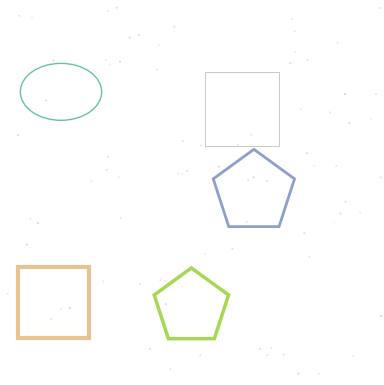[{"shape": "oval", "thickness": 1, "radius": 0.53, "center": [0.158, 0.761]}, {"shape": "pentagon", "thickness": 2, "radius": 0.55, "center": [0.659, 0.501]}, {"shape": "pentagon", "thickness": 2.5, "radius": 0.51, "center": [0.497, 0.202]}, {"shape": "square", "thickness": 3, "radius": 0.46, "center": [0.139, 0.215]}, {"shape": "square", "thickness": 0.5, "radius": 0.48, "center": [0.629, 0.716]}]